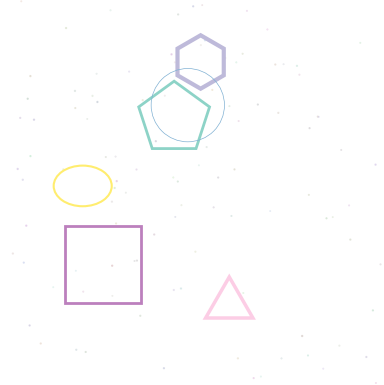[{"shape": "pentagon", "thickness": 2, "radius": 0.48, "center": [0.452, 0.692]}, {"shape": "hexagon", "thickness": 3, "radius": 0.35, "center": [0.521, 0.839]}, {"shape": "circle", "thickness": 0.5, "radius": 0.48, "center": [0.488, 0.727]}, {"shape": "triangle", "thickness": 2.5, "radius": 0.35, "center": [0.595, 0.21]}, {"shape": "square", "thickness": 2, "radius": 0.5, "center": [0.267, 0.313]}, {"shape": "oval", "thickness": 1.5, "radius": 0.38, "center": [0.215, 0.517]}]